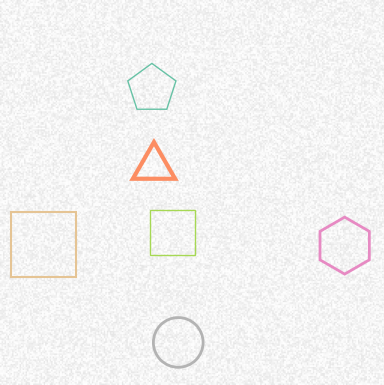[{"shape": "pentagon", "thickness": 1, "radius": 0.33, "center": [0.394, 0.769]}, {"shape": "triangle", "thickness": 3, "radius": 0.32, "center": [0.4, 0.567]}, {"shape": "hexagon", "thickness": 2, "radius": 0.37, "center": [0.895, 0.362]}, {"shape": "square", "thickness": 1, "radius": 0.29, "center": [0.448, 0.396]}, {"shape": "square", "thickness": 1.5, "radius": 0.42, "center": [0.112, 0.366]}, {"shape": "circle", "thickness": 2, "radius": 0.32, "center": [0.463, 0.111]}]